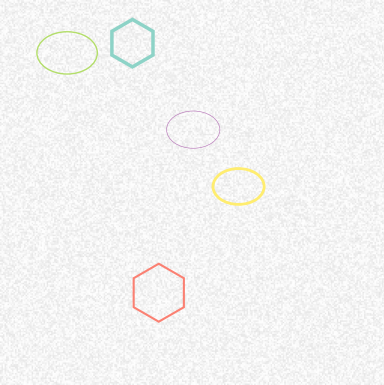[{"shape": "hexagon", "thickness": 2.5, "radius": 0.31, "center": [0.344, 0.888]}, {"shape": "hexagon", "thickness": 1.5, "radius": 0.38, "center": [0.412, 0.24]}, {"shape": "oval", "thickness": 1, "radius": 0.39, "center": [0.174, 0.863]}, {"shape": "oval", "thickness": 0.5, "radius": 0.35, "center": [0.502, 0.663]}, {"shape": "oval", "thickness": 2, "radius": 0.33, "center": [0.62, 0.516]}]